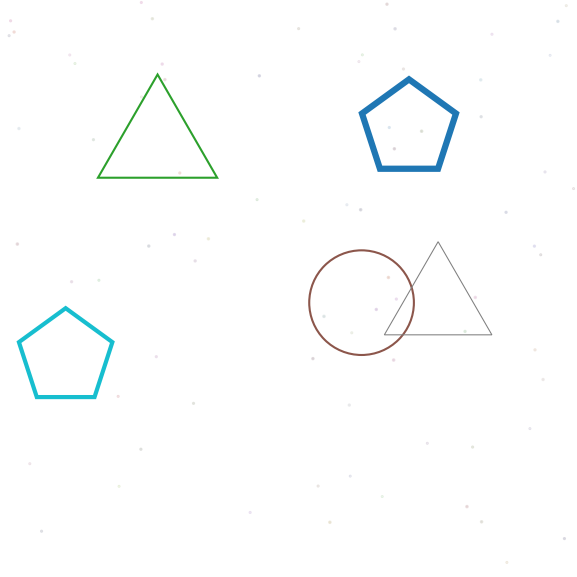[{"shape": "pentagon", "thickness": 3, "radius": 0.43, "center": [0.708, 0.776]}, {"shape": "triangle", "thickness": 1, "radius": 0.6, "center": [0.273, 0.751]}, {"shape": "circle", "thickness": 1, "radius": 0.45, "center": [0.626, 0.475]}, {"shape": "triangle", "thickness": 0.5, "radius": 0.54, "center": [0.759, 0.473]}, {"shape": "pentagon", "thickness": 2, "radius": 0.43, "center": [0.114, 0.38]}]